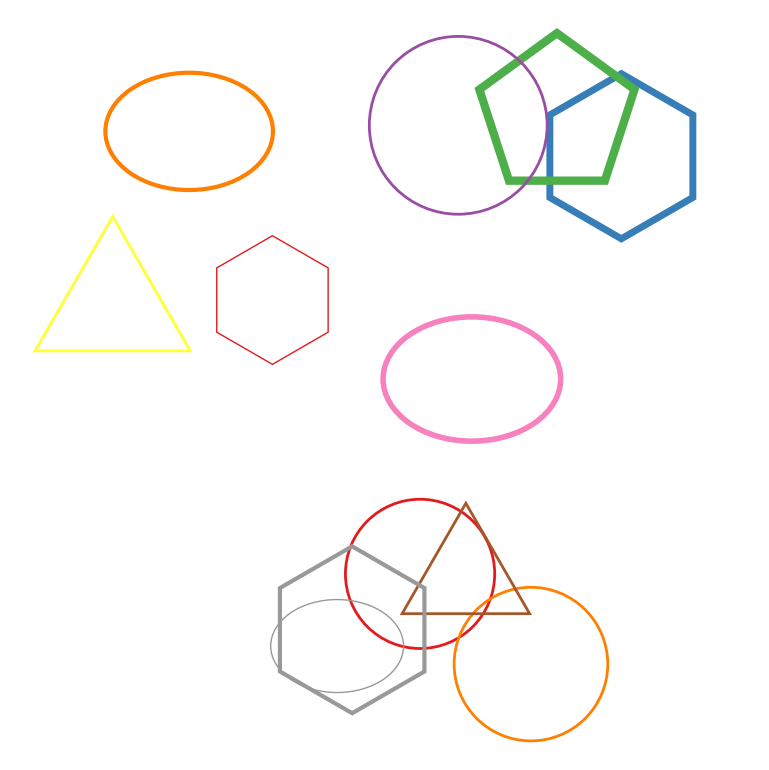[{"shape": "hexagon", "thickness": 0.5, "radius": 0.42, "center": [0.354, 0.61]}, {"shape": "circle", "thickness": 1, "radius": 0.48, "center": [0.546, 0.255]}, {"shape": "hexagon", "thickness": 2.5, "radius": 0.54, "center": [0.807, 0.797]}, {"shape": "pentagon", "thickness": 3, "radius": 0.53, "center": [0.723, 0.851]}, {"shape": "circle", "thickness": 1, "radius": 0.58, "center": [0.595, 0.837]}, {"shape": "oval", "thickness": 1.5, "radius": 0.54, "center": [0.246, 0.829]}, {"shape": "circle", "thickness": 1, "radius": 0.5, "center": [0.69, 0.138]}, {"shape": "triangle", "thickness": 1, "radius": 0.58, "center": [0.146, 0.602]}, {"shape": "triangle", "thickness": 1, "radius": 0.48, "center": [0.605, 0.251]}, {"shape": "oval", "thickness": 2, "radius": 0.58, "center": [0.613, 0.508]}, {"shape": "oval", "thickness": 0.5, "radius": 0.43, "center": [0.438, 0.161]}, {"shape": "hexagon", "thickness": 1.5, "radius": 0.54, "center": [0.457, 0.182]}]